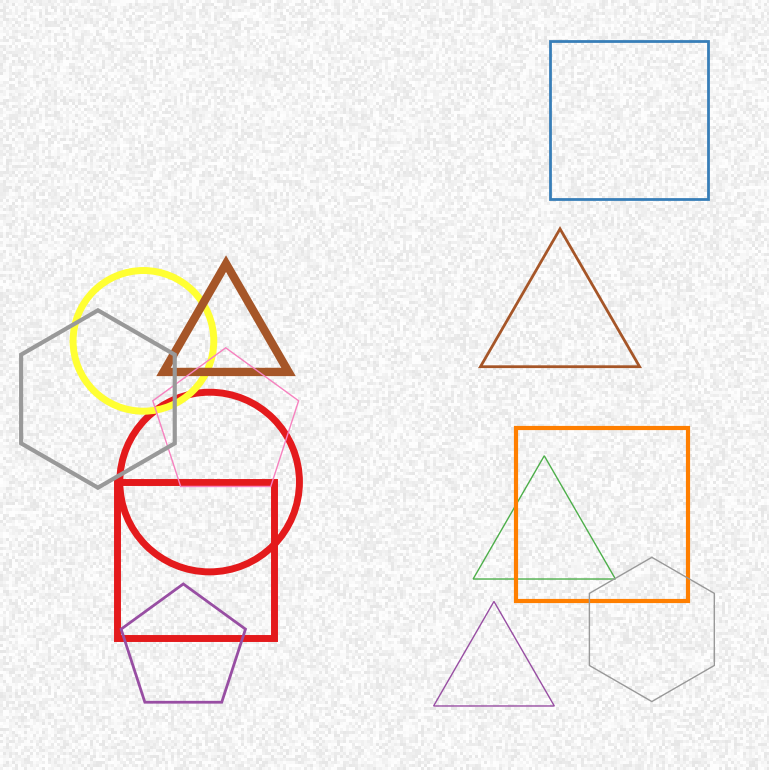[{"shape": "square", "thickness": 2.5, "radius": 0.51, "center": [0.254, 0.273]}, {"shape": "circle", "thickness": 2.5, "radius": 0.58, "center": [0.272, 0.374]}, {"shape": "square", "thickness": 1, "radius": 0.51, "center": [0.817, 0.845]}, {"shape": "triangle", "thickness": 0.5, "radius": 0.53, "center": [0.707, 0.301]}, {"shape": "pentagon", "thickness": 1, "radius": 0.42, "center": [0.238, 0.157]}, {"shape": "triangle", "thickness": 0.5, "radius": 0.45, "center": [0.642, 0.128]}, {"shape": "square", "thickness": 1.5, "radius": 0.56, "center": [0.782, 0.331]}, {"shape": "circle", "thickness": 2.5, "radius": 0.46, "center": [0.186, 0.557]}, {"shape": "triangle", "thickness": 1, "radius": 0.6, "center": [0.727, 0.583]}, {"shape": "triangle", "thickness": 3, "radius": 0.47, "center": [0.294, 0.564]}, {"shape": "pentagon", "thickness": 0.5, "radius": 0.5, "center": [0.293, 0.449]}, {"shape": "hexagon", "thickness": 1.5, "radius": 0.58, "center": [0.127, 0.482]}, {"shape": "hexagon", "thickness": 0.5, "radius": 0.47, "center": [0.847, 0.183]}]